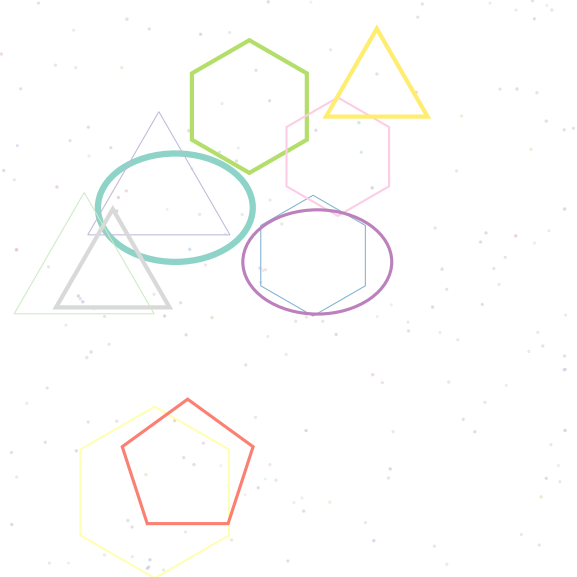[{"shape": "oval", "thickness": 3, "radius": 0.67, "center": [0.304, 0.64]}, {"shape": "hexagon", "thickness": 1, "radius": 0.74, "center": [0.268, 0.146]}, {"shape": "triangle", "thickness": 0.5, "radius": 0.71, "center": [0.275, 0.664]}, {"shape": "pentagon", "thickness": 1.5, "radius": 0.6, "center": [0.325, 0.189]}, {"shape": "hexagon", "thickness": 0.5, "radius": 0.52, "center": [0.542, 0.556]}, {"shape": "hexagon", "thickness": 2, "radius": 0.57, "center": [0.432, 0.815]}, {"shape": "hexagon", "thickness": 1, "radius": 0.51, "center": [0.585, 0.728]}, {"shape": "triangle", "thickness": 2, "radius": 0.57, "center": [0.195, 0.524]}, {"shape": "oval", "thickness": 1.5, "radius": 0.64, "center": [0.549, 0.546]}, {"shape": "triangle", "thickness": 0.5, "radius": 0.7, "center": [0.146, 0.526]}, {"shape": "triangle", "thickness": 2, "radius": 0.51, "center": [0.652, 0.848]}]